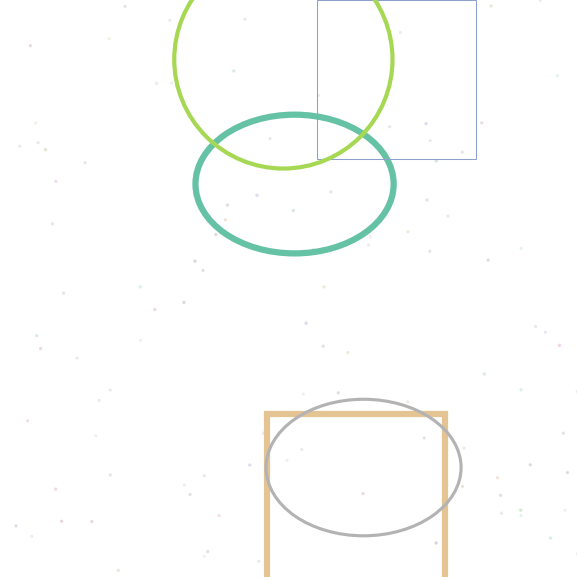[{"shape": "oval", "thickness": 3, "radius": 0.86, "center": [0.51, 0.68]}, {"shape": "square", "thickness": 0.5, "radius": 0.69, "center": [0.687, 0.861]}, {"shape": "circle", "thickness": 2, "radius": 0.94, "center": [0.491, 0.896]}, {"shape": "square", "thickness": 3, "radius": 0.77, "center": [0.617, 0.128]}, {"shape": "oval", "thickness": 1.5, "radius": 0.84, "center": [0.63, 0.19]}]